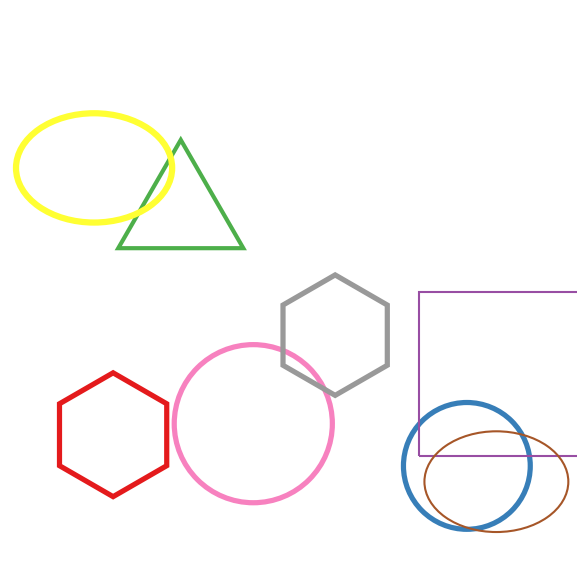[{"shape": "hexagon", "thickness": 2.5, "radius": 0.54, "center": [0.196, 0.246]}, {"shape": "circle", "thickness": 2.5, "radius": 0.55, "center": [0.808, 0.192]}, {"shape": "triangle", "thickness": 2, "radius": 0.63, "center": [0.313, 0.632]}, {"shape": "square", "thickness": 1, "radius": 0.71, "center": [0.868, 0.352]}, {"shape": "oval", "thickness": 3, "radius": 0.68, "center": [0.163, 0.708]}, {"shape": "oval", "thickness": 1, "radius": 0.62, "center": [0.86, 0.165]}, {"shape": "circle", "thickness": 2.5, "radius": 0.68, "center": [0.439, 0.265]}, {"shape": "hexagon", "thickness": 2.5, "radius": 0.52, "center": [0.58, 0.419]}]